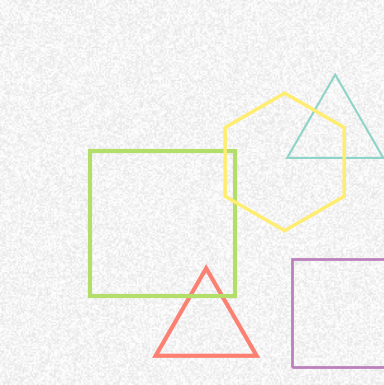[{"shape": "triangle", "thickness": 1.5, "radius": 0.72, "center": [0.871, 0.662]}, {"shape": "triangle", "thickness": 3, "radius": 0.76, "center": [0.535, 0.152]}, {"shape": "square", "thickness": 3, "radius": 0.94, "center": [0.421, 0.419]}, {"shape": "square", "thickness": 2, "radius": 0.7, "center": [0.897, 0.187]}, {"shape": "hexagon", "thickness": 2.5, "radius": 0.89, "center": [0.739, 0.579]}]